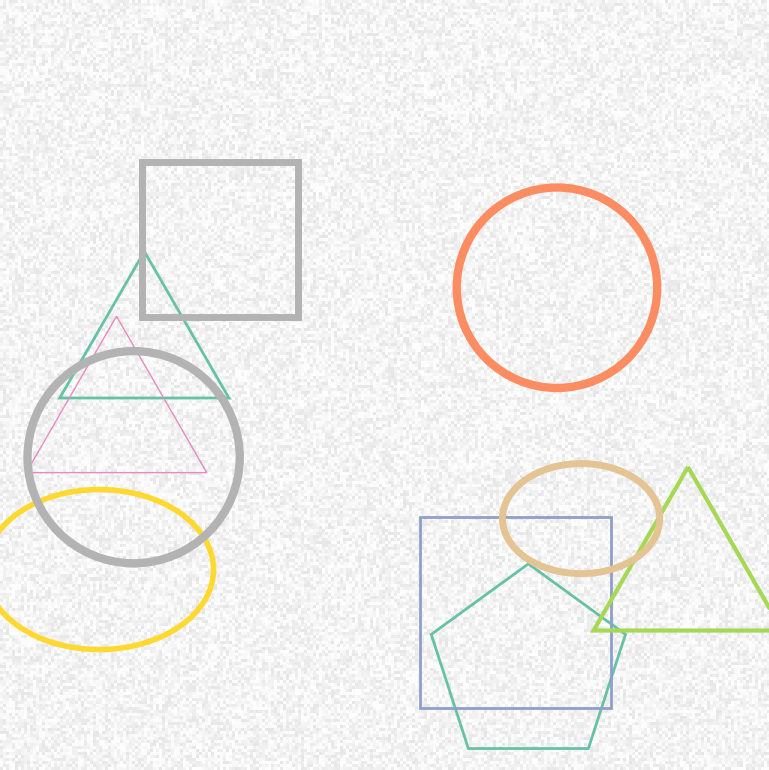[{"shape": "pentagon", "thickness": 1, "radius": 0.66, "center": [0.686, 0.135]}, {"shape": "triangle", "thickness": 1, "radius": 0.63, "center": [0.187, 0.547]}, {"shape": "circle", "thickness": 3, "radius": 0.65, "center": [0.723, 0.626]}, {"shape": "square", "thickness": 1, "radius": 0.62, "center": [0.669, 0.204]}, {"shape": "triangle", "thickness": 0.5, "radius": 0.68, "center": [0.151, 0.454]}, {"shape": "triangle", "thickness": 1.5, "radius": 0.71, "center": [0.894, 0.252]}, {"shape": "oval", "thickness": 2, "radius": 0.74, "center": [0.129, 0.26]}, {"shape": "oval", "thickness": 2.5, "radius": 0.51, "center": [0.755, 0.326]}, {"shape": "circle", "thickness": 3, "radius": 0.69, "center": [0.174, 0.406]}, {"shape": "square", "thickness": 2.5, "radius": 0.51, "center": [0.286, 0.689]}]